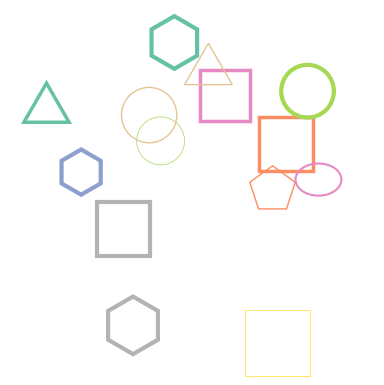[{"shape": "hexagon", "thickness": 3, "radius": 0.34, "center": [0.453, 0.89]}, {"shape": "triangle", "thickness": 2.5, "radius": 0.34, "center": [0.121, 0.716]}, {"shape": "square", "thickness": 2.5, "radius": 0.35, "center": [0.743, 0.626]}, {"shape": "pentagon", "thickness": 1, "radius": 0.31, "center": [0.708, 0.507]}, {"shape": "hexagon", "thickness": 3, "radius": 0.29, "center": [0.211, 0.553]}, {"shape": "square", "thickness": 2.5, "radius": 0.33, "center": [0.585, 0.752]}, {"shape": "oval", "thickness": 1.5, "radius": 0.3, "center": [0.827, 0.534]}, {"shape": "circle", "thickness": 3, "radius": 0.34, "center": [0.799, 0.763]}, {"shape": "circle", "thickness": 0.5, "radius": 0.31, "center": [0.417, 0.634]}, {"shape": "square", "thickness": 0.5, "radius": 0.43, "center": [0.721, 0.109]}, {"shape": "circle", "thickness": 1, "radius": 0.36, "center": [0.387, 0.701]}, {"shape": "triangle", "thickness": 1, "radius": 0.36, "center": [0.541, 0.816]}, {"shape": "square", "thickness": 3, "radius": 0.35, "center": [0.321, 0.405]}, {"shape": "hexagon", "thickness": 3, "radius": 0.37, "center": [0.346, 0.155]}]